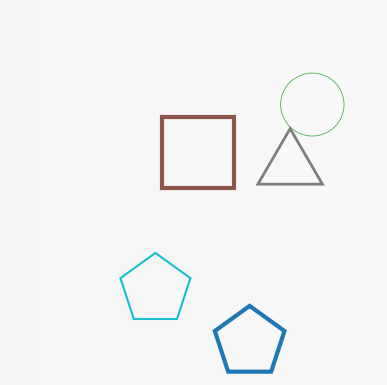[{"shape": "pentagon", "thickness": 3, "radius": 0.47, "center": [0.644, 0.111]}, {"shape": "circle", "thickness": 0.5, "radius": 0.41, "center": [0.806, 0.728]}, {"shape": "square", "thickness": 3, "radius": 0.46, "center": [0.51, 0.604]}, {"shape": "triangle", "thickness": 2, "radius": 0.48, "center": [0.749, 0.57]}, {"shape": "pentagon", "thickness": 1.5, "radius": 0.47, "center": [0.401, 0.248]}]